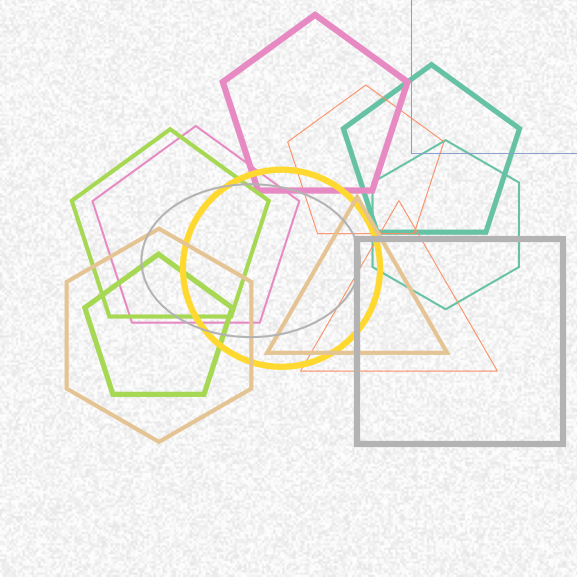[{"shape": "hexagon", "thickness": 1, "radius": 0.73, "center": [0.772, 0.61]}, {"shape": "pentagon", "thickness": 2.5, "radius": 0.8, "center": [0.747, 0.727]}, {"shape": "pentagon", "thickness": 0.5, "radius": 0.71, "center": [0.633, 0.71]}, {"shape": "triangle", "thickness": 0.5, "radius": 0.98, "center": [0.691, 0.455]}, {"shape": "square", "thickness": 0.5, "radius": 0.74, "center": [0.861, 0.883]}, {"shape": "pentagon", "thickness": 3, "radius": 0.84, "center": [0.546, 0.805]}, {"shape": "pentagon", "thickness": 1, "radius": 0.94, "center": [0.339, 0.593]}, {"shape": "pentagon", "thickness": 2, "radius": 0.9, "center": [0.295, 0.596]}, {"shape": "pentagon", "thickness": 2.5, "radius": 0.67, "center": [0.274, 0.425]}, {"shape": "circle", "thickness": 3, "radius": 0.85, "center": [0.487, 0.535]}, {"shape": "hexagon", "thickness": 2, "radius": 0.92, "center": [0.275, 0.419]}, {"shape": "triangle", "thickness": 2, "radius": 0.9, "center": [0.618, 0.478]}, {"shape": "oval", "thickness": 1, "radius": 0.95, "center": [0.434, 0.548]}, {"shape": "square", "thickness": 3, "radius": 0.89, "center": [0.797, 0.408]}]